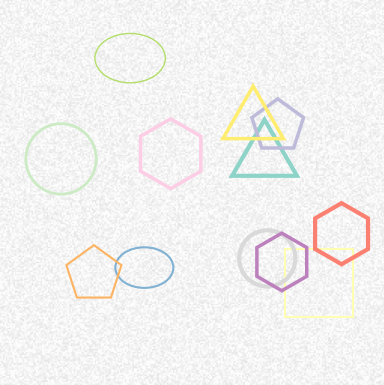[{"shape": "triangle", "thickness": 3, "radius": 0.49, "center": [0.687, 0.592]}, {"shape": "square", "thickness": 1.5, "radius": 0.44, "center": [0.828, 0.266]}, {"shape": "pentagon", "thickness": 2.5, "radius": 0.35, "center": [0.721, 0.673]}, {"shape": "hexagon", "thickness": 3, "radius": 0.4, "center": [0.887, 0.393]}, {"shape": "oval", "thickness": 1.5, "radius": 0.38, "center": [0.375, 0.305]}, {"shape": "pentagon", "thickness": 1.5, "radius": 0.38, "center": [0.244, 0.288]}, {"shape": "oval", "thickness": 1, "radius": 0.46, "center": [0.338, 0.849]}, {"shape": "hexagon", "thickness": 2.5, "radius": 0.45, "center": [0.443, 0.601]}, {"shape": "circle", "thickness": 3, "radius": 0.36, "center": [0.694, 0.329]}, {"shape": "hexagon", "thickness": 2.5, "radius": 0.37, "center": [0.732, 0.32]}, {"shape": "circle", "thickness": 2, "radius": 0.46, "center": [0.159, 0.587]}, {"shape": "triangle", "thickness": 2.5, "radius": 0.45, "center": [0.658, 0.685]}]